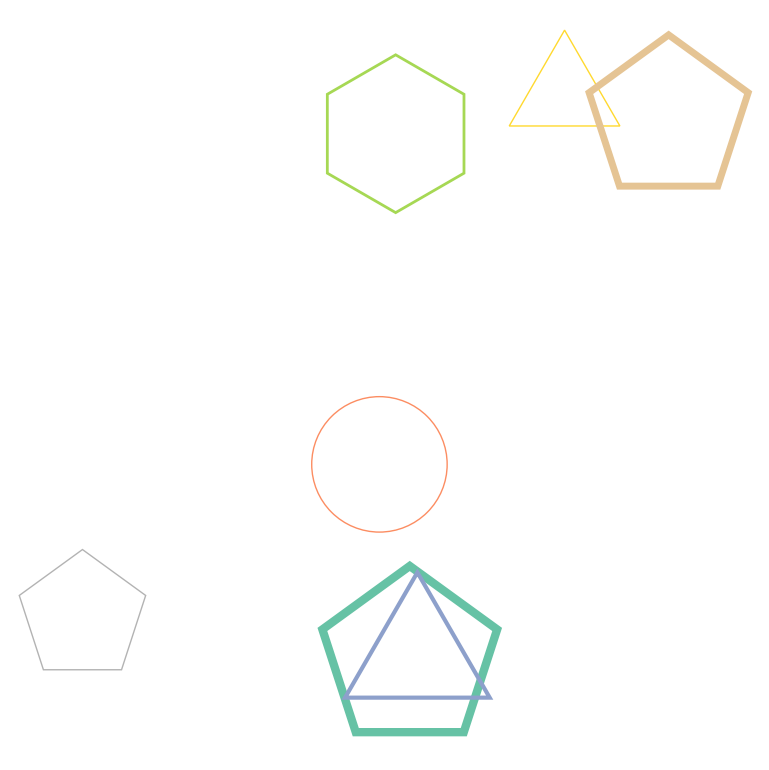[{"shape": "pentagon", "thickness": 3, "radius": 0.6, "center": [0.532, 0.146]}, {"shape": "circle", "thickness": 0.5, "radius": 0.44, "center": [0.493, 0.397]}, {"shape": "triangle", "thickness": 1.5, "radius": 0.54, "center": [0.542, 0.148]}, {"shape": "hexagon", "thickness": 1, "radius": 0.51, "center": [0.514, 0.826]}, {"shape": "triangle", "thickness": 0.5, "radius": 0.41, "center": [0.733, 0.878]}, {"shape": "pentagon", "thickness": 2.5, "radius": 0.54, "center": [0.868, 0.846]}, {"shape": "pentagon", "thickness": 0.5, "radius": 0.43, "center": [0.107, 0.2]}]